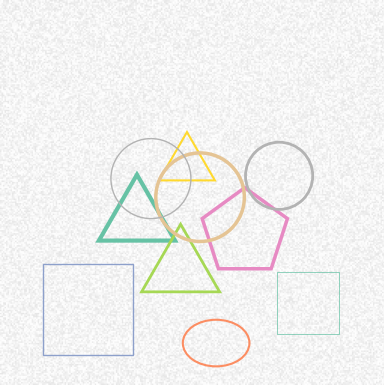[{"shape": "square", "thickness": 0.5, "radius": 0.4, "center": [0.799, 0.212]}, {"shape": "triangle", "thickness": 3, "radius": 0.57, "center": [0.356, 0.432]}, {"shape": "oval", "thickness": 1.5, "radius": 0.43, "center": [0.561, 0.109]}, {"shape": "square", "thickness": 1, "radius": 0.59, "center": [0.229, 0.196]}, {"shape": "pentagon", "thickness": 2.5, "radius": 0.58, "center": [0.636, 0.396]}, {"shape": "triangle", "thickness": 2, "radius": 0.59, "center": [0.469, 0.3]}, {"shape": "triangle", "thickness": 1.5, "radius": 0.42, "center": [0.486, 0.573]}, {"shape": "circle", "thickness": 2.5, "radius": 0.58, "center": [0.52, 0.488]}, {"shape": "circle", "thickness": 2, "radius": 0.44, "center": [0.725, 0.543]}, {"shape": "circle", "thickness": 1, "radius": 0.52, "center": [0.392, 0.536]}]